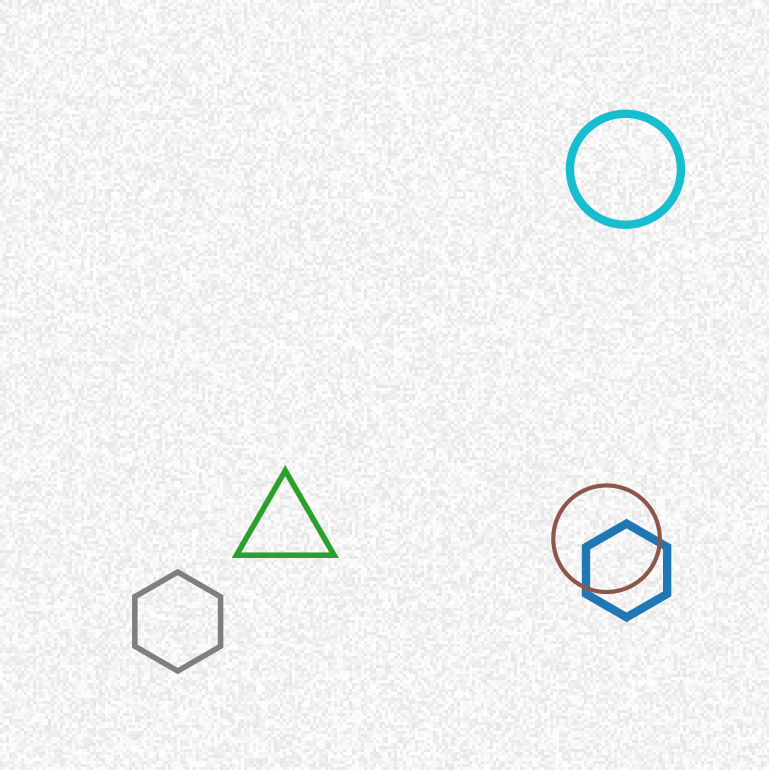[{"shape": "hexagon", "thickness": 3, "radius": 0.3, "center": [0.814, 0.259]}, {"shape": "triangle", "thickness": 2, "radius": 0.37, "center": [0.37, 0.316]}, {"shape": "circle", "thickness": 1.5, "radius": 0.35, "center": [0.788, 0.3]}, {"shape": "hexagon", "thickness": 2, "radius": 0.32, "center": [0.231, 0.193]}, {"shape": "circle", "thickness": 3, "radius": 0.36, "center": [0.812, 0.78]}]